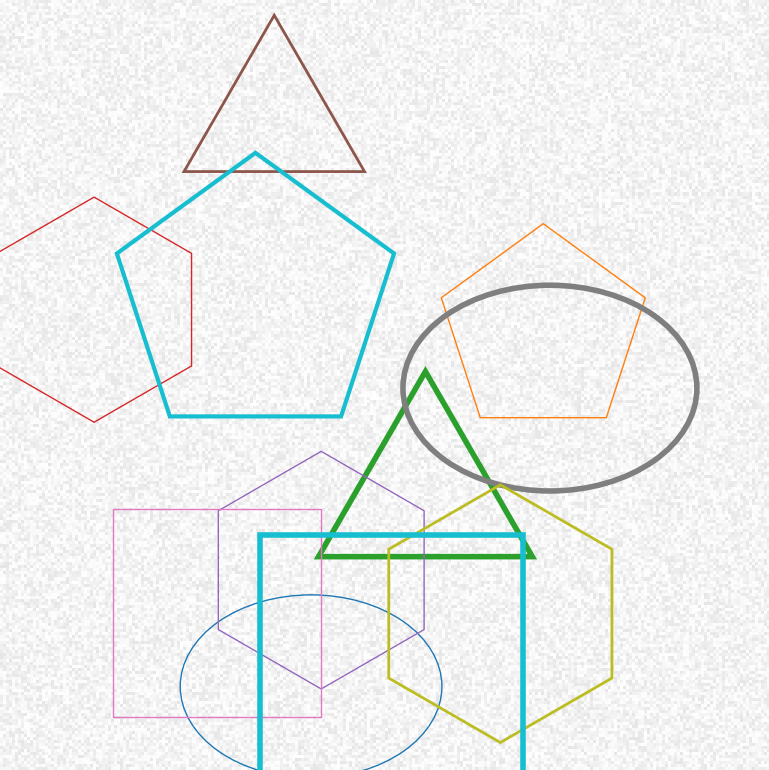[{"shape": "oval", "thickness": 0.5, "radius": 0.85, "center": [0.404, 0.109]}, {"shape": "pentagon", "thickness": 0.5, "radius": 0.7, "center": [0.706, 0.57]}, {"shape": "triangle", "thickness": 2, "radius": 0.8, "center": [0.552, 0.357]}, {"shape": "hexagon", "thickness": 0.5, "radius": 0.73, "center": [0.122, 0.598]}, {"shape": "hexagon", "thickness": 0.5, "radius": 0.77, "center": [0.417, 0.26]}, {"shape": "triangle", "thickness": 1, "radius": 0.68, "center": [0.356, 0.845]}, {"shape": "square", "thickness": 0.5, "radius": 0.67, "center": [0.281, 0.204]}, {"shape": "oval", "thickness": 2, "radius": 0.95, "center": [0.714, 0.496]}, {"shape": "hexagon", "thickness": 1, "radius": 0.84, "center": [0.65, 0.203]}, {"shape": "square", "thickness": 2, "radius": 0.85, "center": [0.508, 0.134]}, {"shape": "pentagon", "thickness": 1.5, "radius": 0.95, "center": [0.332, 0.612]}]